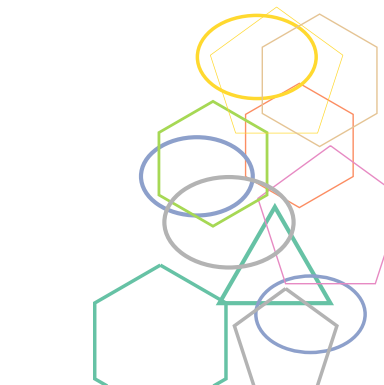[{"shape": "triangle", "thickness": 3, "radius": 0.83, "center": [0.714, 0.296]}, {"shape": "hexagon", "thickness": 2.5, "radius": 0.98, "center": [0.417, 0.115]}, {"shape": "hexagon", "thickness": 1, "radius": 0.81, "center": [0.778, 0.622]}, {"shape": "oval", "thickness": 3, "radius": 0.73, "center": [0.511, 0.542]}, {"shape": "oval", "thickness": 2.5, "radius": 0.71, "center": [0.806, 0.184]}, {"shape": "pentagon", "thickness": 1, "radius": 0.99, "center": [0.858, 0.423]}, {"shape": "hexagon", "thickness": 2, "radius": 0.81, "center": [0.553, 0.575]}, {"shape": "pentagon", "thickness": 0.5, "radius": 0.9, "center": [0.718, 0.801]}, {"shape": "oval", "thickness": 2.5, "radius": 0.77, "center": [0.667, 0.852]}, {"shape": "hexagon", "thickness": 1, "radius": 0.86, "center": [0.83, 0.791]}, {"shape": "oval", "thickness": 3, "radius": 0.84, "center": [0.595, 0.423]}, {"shape": "pentagon", "thickness": 2.5, "radius": 0.7, "center": [0.742, 0.11]}]